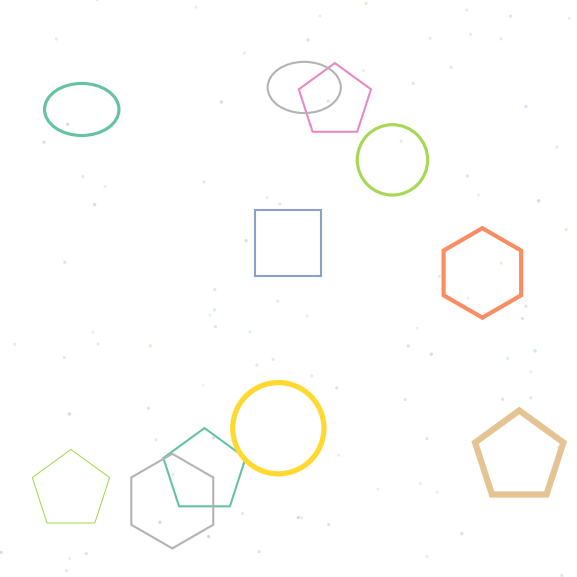[{"shape": "pentagon", "thickness": 1, "radius": 0.37, "center": [0.354, 0.183]}, {"shape": "oval", "thickness": 1.5, "radius": 0.32, "center": [0.142, 0.81]}, {"shape": "hexagon", "thickness": 2, "radius": 0.39, "center": [0.835, 0.527]}, {"shape": "square", "thickness": 1, "radius": 0.29, "center": [0.498, 0.578]}, {"shape": "pentagon", "thickness": 1, "radius": 0.33, "center": [0.58, 0.824]}, {"shape": "pentagon", "thickness": 0.5, "radius": 0.35, "center": [0.123, 0.15]}, {"shape": "circle", "thickness": 1.5, "radius": 0.3, "center": [0.68, 0.722]}, {"shape": "circle", "thickness": 2.5, "radius": 0.39, "center": [0.482, 0.258]}, {"shape": "pentagon", "thickness": 3, "radius": 0.4, "center": [0.899, 0.208]}, {"shape": "oval", "thickness": 1, "radius": 0.32, "center": [0.527, 0.848]}, {"shape": "hexagon", "thickness": 1, "radius": 0.41, "center": [0.298, 0.131]}]